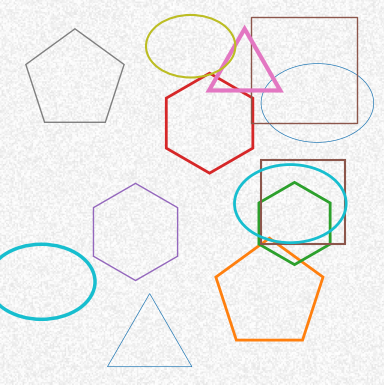[{"shape": "triangle", "thickness": 0.5, "radius": 0.63, "center": [0.389, 0.111]}, {"shape": "oval", "thickness": 0.5, "radius": 0.73, "center": [0.824, 0.733]}, {"shape": "pentagon", "thickness": 2, "radius": 0.73, "center": [0.7, 0.235]}, {"shape": "hexagon", "thickness": 2, "radius": 0.53, "center": [0.765, 0.419]}, {"shape": "hexagon", "thickness": 2, "radius": 0.65, "center": [0.544, 0.68]}, {"shape": "hexagon", "thickness": 1, "radius": 0.63, "center": [0.352, 0.398]}, {"shape": "square", "thickness": 1.5, "radius": 0.55, "center": [0.788, 0.475]}, {"shape": "square", "thickness": 1, "radius": 0.69, "center": [0.789, 0.819]}, {"shape": "triangle", "thickness": 3, "radius": 0.53, "center": [0.635, 0.818]}, {"shape": "pentagon", "thickness": 1, "radius": 0.67, "center": [0.195, 0.791]}, {"shape": "oval", "thickness": 1.5, "radius": 0.58, "center": [0.495, 0.88]}, {"shape": "oval", "thickness": 2.5, "radius": 0.7, "center": [0.108, 0.268]}, {"shape": "oval", "thickness": 2, "radius": 0.72, "center": [0.754, 0.471]}]